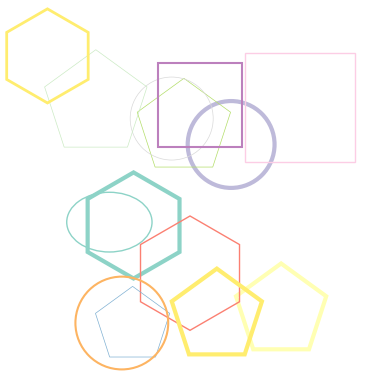[{"shape": "oval", "thickness": 1, "radius": 0.55, "center": [0.284, 0.423]}, {"shape": "hexagon", "thickness": 3, "radius": 0.69, "center": [0.347, 0.414]}, {"shape": "pentagon", "thickness": 3, "radius": 0.62, "center": [0.73, 0.192]}, {"shape": "circle", "thickness": 3, "radius": 0.56, "center": [0.6, 0.625]}, {"shape": "hexagon", "thickness": 1, "radius": 0.74, "center": [0.494, 0.291]}, {"shape": "pentagon", "thickness": 0.5, "radius": 0.51, "center": [0.344, 0.155]}, {"shape": "circle", "thickness": 1.5, "radius": 0.6, "center": [0.316, 0.161]}, {"shape": "pentagon", "thickness": 0.5, "radius": 0.64, "center": [0.478, 0.669]}, {"shape": "square", "thickness": 1, "radius": 0.71, "center": [0.78, 0.721]}, {"shape": "circle", "thickness": 0.5, "radius": 0.54, "center": [0.446, 0.692]}, {"shape": "square", "thickness": 1.5, "radius": 0.54, "center": [0.52, 0.727]}, {"shape": "pentagon", "thickness": 0.5, "radius": 0.7, "center": [0.249, 0.731]}, {"shape": "hexagon", "thickness": 2, "radius": 0.61, "center": [0.123, 0.855]}, {"shape": "pentagon", "thickness": 3, "radius": 0.62, "center": [0.563, 0.179]}]